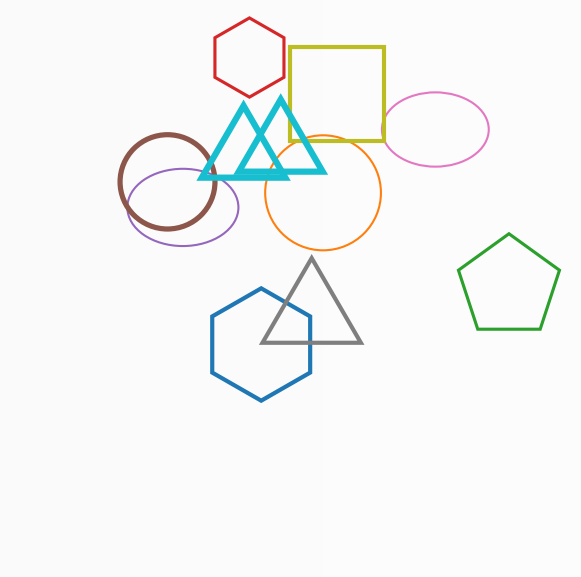[{"shape": "hexagon", "thickness": 2, "radius": 0.49, "center": [0.449, 0.403]}, {"shape": "circle", "thickness": 1, "radius": 0.5, "center": [0.556, 0.665]}, {"shape": "pentagon", "thickness": 1.5, "radius": 0.46, "center": [0.876, 0.503]}, {"shape": "hexagon", "thickness": 1.5, "radius": 0.34, "center": [0.429, 0.9]}, {"shape": "oval", "thickness": 1, "radius": 0.48, "center": [0.315, 0.64]}, {"shape": "circle", "thickness": 2.5, "radius": 0.41, "center": [0.288, 0.684]}, {"shape": "oval", "thickness": 1, "radius": 0.46, "center": [0.749, 0.775]}, {"shape": "triangle", "thickness": 2, "radius": 0.49, "center": [0.536, 0.454]}, {"shape": "square", "thickness": 2, "radius": 0.41, "center": [0.58, 0.836]}, {"shape": "triangle", "thickness": 3, "radius": 0.42, "center": [0.483, 0.744]}, {"shape": "triangle", "thickness": 3, "radius": 0.41, "center": [0.419, 0.733]}]